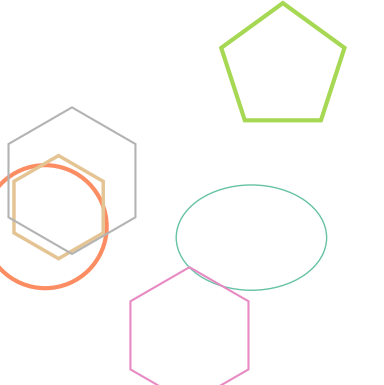[{"shape": "oval", "thickness": 1, "radius": 0.98, "center": [0.653, 0.383]}, {"shape": "circle", "thickness": 3, "radius": 0.8, "center": [0.117, 0.411]}, {"shape": "hexagon", "thickness": 1.5, "radius": 0.89, "center": [0.492, 0.129]}, {"shape": "pentagon", "thickness": 3, "radius": 0.84, "center": [0.735, 0.824]}, {"shape": "hexagon", "thickness": 2.5, "radius": 0.67, "center": [0.152, 0.462]}, {"shape": "hexagon", "thickness": 1.5, "radius": 0.95, "center": [0.187, 0.531]}]